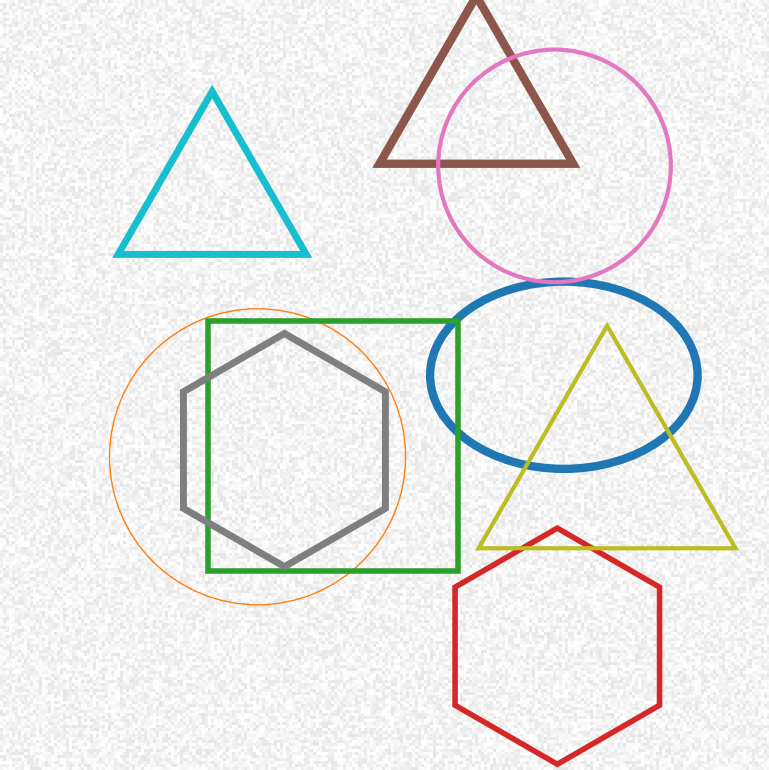[{"shape": "oval", "thickness": 3, "radius": 0.87, "center": [0.732, 0.513]}, {"shape": "circle", "thickness": 0.5, "radius": 0.96, "center": [0.334, 0.407]}, {"shape": "square", "thickness": 2, "radius": 0.81, "center": [0.433, 0.421]}, {"shape": "hexagon", "thickness": 2, "radius": 0.77, "center": [0.724, 0.161]}, {"shape": "triangle", "thickness": 3, "radius": 0.73, "center": [0.619, 0.86]}, {"shape": "circle", "thickness": 1.5, "radius": 0.76, "center": [0.72, 0.785]}, {"shape": "hexagon", "thickness": 2.5, "radius": 0.76, "center": [0.369, 0.415]}, {"shape": "triangle", "thickness": 1.5, "radius": 0.96, "center": [0.788, 0.384]}, {"shape": "triangle", "thickness": 2.5, "radius": 0.71, "center": [0.276, 0.74]}]